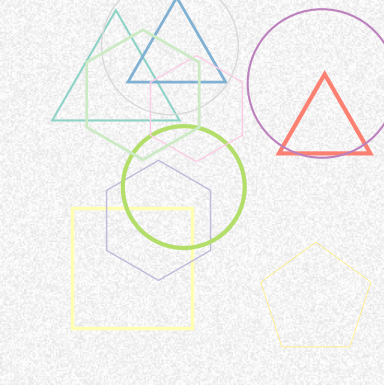[{"shape": "triangle", "thickness": 1.5, "radius": 0.95, "center": [0.301, 0.783]}, {"shape": "square", "thickness": 2.5, "radius": 0.78, "center": [0.343, 0.304]}, {"shape": "hexagon", "thickness": 1, "radius": 0.78, "center": [0.412, 0.428]}, {"shape": "triangle", "thickness": 3, "radius": 0.69, "center": [0.843, 0.67]}, {"shape": "triangle", "thickness": 2, "radius": 0.73, "center": [0.459, 0.86]}, {"shape": "circle", "thickness": 3, "radius": 0.79, "center": [0.477, 0.514]}, {"shape": "hexagon", "thickness": 1, "radius": 0.69, "center": [0.51, 0.718]}, {"shape": "circle", "thickness": 1, "radius": 0.89, "center": [0.441, 0.88]}, {"shape": "circle", "thickness": 1.5, "radius": 0.96, "center": [0.836, 0.783]}, {"shape": "hexagon", "thickness": 2, "radius": 0.84, "center": [0.371, 0.754]}, {"shape": "pentagon", "thickness": 0.5, "radius": 0.75, "center": [0.82, 0.221]}]